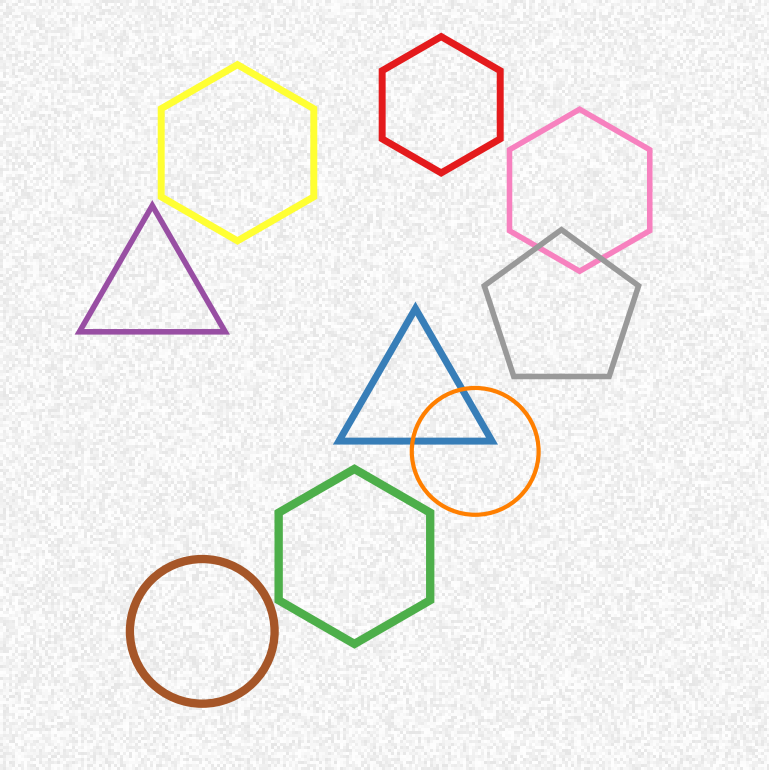[{"shape": "hexagon", "thickness": 2.5, "radius": 0.44, "center": [0.573, 0.864]}, {"shape": "triangle", "thickness": 2.5, "radius": 0.57, "center": [0.54, 0.485]}, {"shape": "hexagon", "thickness": 3, "radius": 0.57, "center": [0.46, 0.277]}, {"shape": "triangle", "thickness": 2, "radius": 0.55, "center": [0.198, 0.624]}, {"shape": "circle", "thickness": 1.5, "radius": 0.41, "center": [0.617, 0.414]}, {"shape": "hexagon", "thickness": 2.5, "radius": 0.57, "center": [0.308, 0.802]}, {"shape": "circle", "thickness": 3, "radius": 0.47, "center": [0.263, 0.18]}, {"shape": "hexagon", "thickness": 2, "radius": 0.53, "center": [0.753, 0.753]}, {"shape": "pentagon", "thickness": 2, "radius": 0.53, "center": [0.729, 0.596]}]